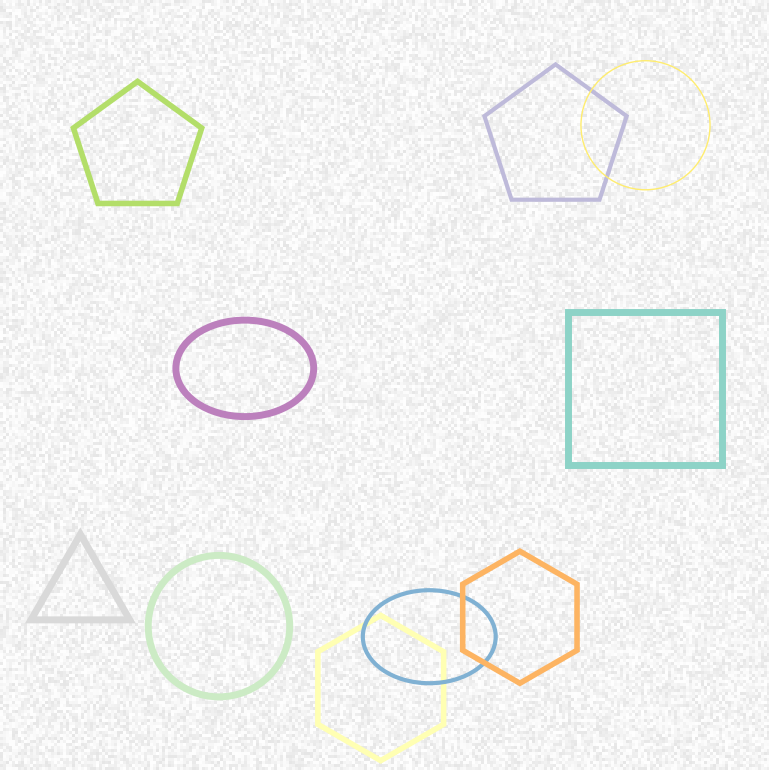[{"shape": "square", "thickness": 2.5, "radius": 0.5, "center": [0.838, 0.496]}, {"shape": "hexagon", "thickness": 2, "radius": 0.47, "center": [0.494, 0.106]}, {"shape": "pentagon", "thickness": 1.5, "radius": 0.49, "center": [0.721, 0.819]}, {"shape": "oval", "thickness": 1.5, "radius": 0.43, "center": [0.557, 0.173]}, {"shape": "hexagon", "thickness": 2, "radius": 0.43, "center": [0.675, 0.198]}, {"shape": "pentagon", "thickness": 2, "radius": 0.44, "center": [0.179, 0.807]}, {"shape": "triangle", "thickness": 2.5, "radius": 0.37, "center": [0.104, 0.232]}, {"shape": "oval", "thickness": 2.5, "radius": 0.45, "center": [0.318, 0.522]}, {"shape": "circle", "thickness": 2.5, "radius": 0.46, "center": [0.284, 0.187]}, {"shape": "circle", "thickness": 0.5, "radius": 0.42, "center": [0.838, 0.837]}]